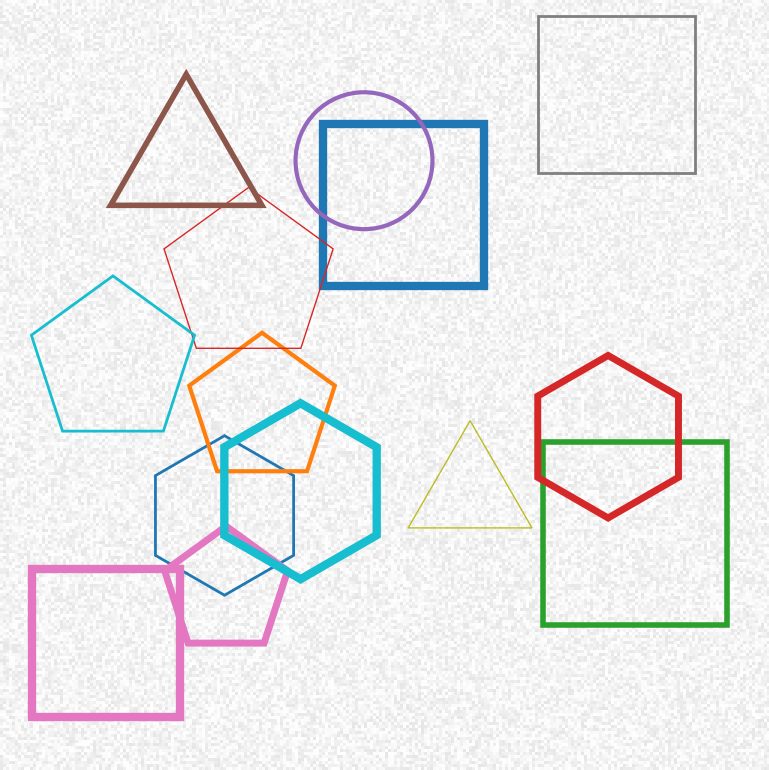[{"shape": "hexagon", "thickness": 1, "radius": 0.52, "center": [0.292, 0.331]}, {"shape": "square", "thickness": 3, "radius": 0.53, "center": [0.524, 0.734]}, {"shape": "pentagon", "thickness": 1.5, "radius": 0.5, "center": [0.34, 0.468]}, {"shape": "square", "thickness": 2, "radius": 0.6, "center": [0.824, 0.307]}, {"shape": "pentagon", "thickness": 0.5, "radius": 0.58, "center": [0.323, 0.641]}, {"shape": "hexagon", "thickness": 2.5, "radius": 0.53, "center": [0.79, 0.433]}, {"shape": "circle", "thickness": 1.5, "radius": 0.44, "center": [0.473, 0.791]}, {"shape": "triangle", "thickness": 2, "radius": 0.57, "center": [0.242, 0.79]}, {"shape": "square", "thickness": 3, "radius": 0.48, "center": [0.138, 0.165]}, {"shape": "pentagon", "thickness": 2.5, "radius": 0.42, "center": [0.294, 0.233]}, {"shape": "square", "thickness": 1, "radius": 0.51, "center": [0.801, 0.877]}, {"shape": "triangle", "thickness": 0.5, "radius": 0.46, "center": [0.611, 0.361]}, {"shape": "hexagon", "thickness": 3, "radius": 0.57, "center": [0.39, 0.362]}, {"shape": "pentagon", "thickness": 1, "radius": 0.56, "center": [0.147, 0.53]}]